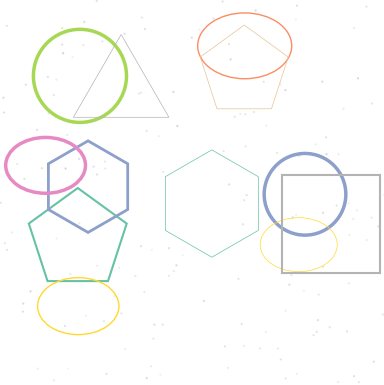[{"shape": "pentagon", "thickness": 1.5, "radius": 0.67, "center": [0.202, 0.378]}, {"shape": "hexagon", "thickness": 0.5, "radius": 0.7, "center": [0.55, 0.471]}, {"shape": "oval", "thickness": 1, "radius": 0.61, "center": [0.636, 0.881]}, {"shape": "hexagon", "thickness": 2, "radius": 0.59, "center": [0.229, 0.515]}, {"shape": "circle", "thickness": 2.5, "radius": 0.53, "center": [0.792, 0.495]}, {"shape": "oval", "thickness": 2.5, "radius": 0.52, "center": [0.118, 0.571]}, {"shape": "circle", "thickness": 2.5, "radius": 0.6, "center": [0.208, 0.803]}, {"shape": "oval", "thickness": 1, "radius": 0.53, "center": [0.203, 0.205]}, {"shape": "oval", "thickness": 0.5, "radius": 0.5, "center": [0.776, 0.364]}, {"shape": "pentagon", "thickness": 0.5, "radius": 0.6, "center": [0.634, 0.815]}, {"shape": "triangle", "thickness": 0.5, "radius": 0.72, "center": [0.315, 0.767]}, {"shape": "square", "thickness": 1.5, "radius": 0.63, "center": [0.86, 0.419]}]